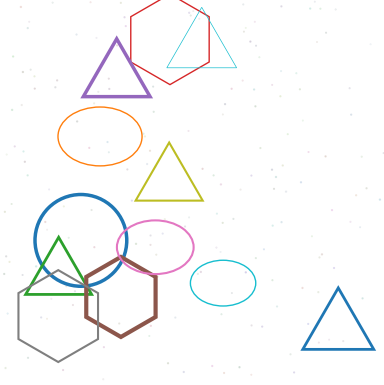[{"shape": "triangle", "thickness": 2, "radius": 0.53, "center": [0.879, 0.146]}, {"shape": "circle", "thickness": 2.5, "radius": 0.6, "center": [0.21, 0.376]}, {"shape": "oval", "thickness": 1, "radius": 0.55, "center": [0.26, 0.646]}, {"shape": "triangle", "thickness": 2, "radius": 0.49, "center": [0.152, 0.285]}, {"shape": "hexagon", "thickness": 1, "radius": 0.59, "center": [0.441, 0.898]}, {"shape": "triangle", "thickness": 2.5, "radius": 0.5, "center": [0.303, 0.799]}, {"shape": "hexagon", "thickness": 3, "radius": 0.52, "center": [0.314, 0.229]}, {"shape": "oval", "thickness": 1.5, "radius": 0.5, "center": [0.403, 0.358]}, {"shape": "hexagon", "thickness": 1.5, "radius": 0.6, "center": [0.151, 0.179]}, {"shape": "triangle", "thickness": 1.5, "radius": 0.5, "center": [0.439, 0.529]}, {"shape": "oval", "thickness": 1, "radius": 0.42, "center": [0.579, 0.265]}, {"shape": "triangle", "thickness": 0.5, "radius": 0.52, "center": [0.524, 0.876]}]